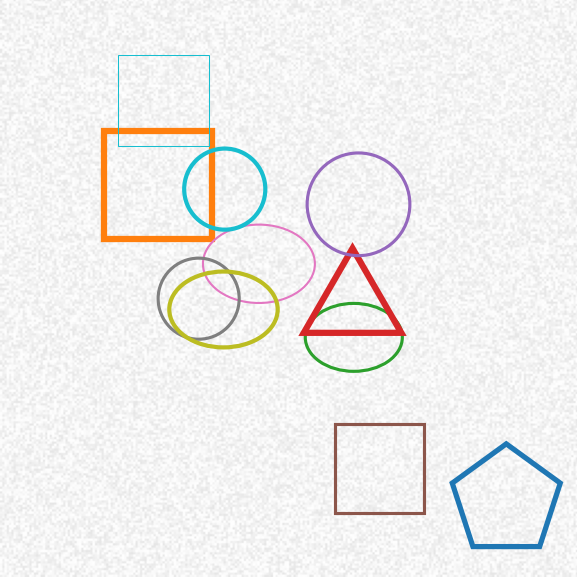[{"shape": "pentagon", "thickness": 2.5, "radius": 0.49, "center": [0.877, 0.132]}, {"shape": "square", "thickness": 3, "radius": 0.47, "center": [0.274, 0.679]}, {"shape": "oval", "thickness": 1.5, "radius": 0.42, "center": [0.613, 0.415]}, {"shape": "triangle", "thickness": 3, "radius": 0.49, "center": [0.61, 0.472]}, {"shape": "circle", "thickness": 1.5, "radius": 0.44, "center": [0.621, 0.645]}, {"shape": "square", "thickness": 1.5, "radius": 0.39, "center": [0.657, 0.188]}, {"shape": "oval", "thickness": 1, "radius": 0.48, "center": [0.448, 0.542]}, {"shape": "circle", "thickness": 1.5, "radius": 0.35, "center": [0.344, 0.482]}, {"shape": "oval", "thickness": 2, "radius": 0.47, "center": [0.387, 0.463]}, {"shape": "square", "thickness": 0.5, "radius": 0.4, "center": [0.283, 0.825]}, {"shape": "circle", "thickness": 2, "radius": 0.35, "center": [0.389, 0.672]}]